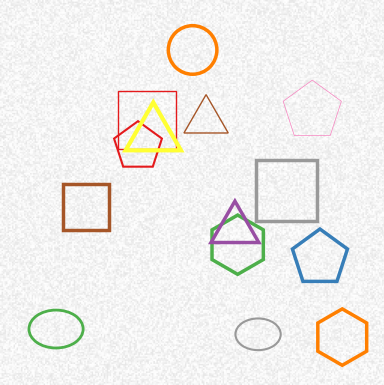[{"shape": "square", "thickness": 1, "radius": 0.38, "center": [0.383, 0.689]}, {"shape": "pentagon", "thickness": 1.5, "radius": 0.33, "center": [0.358, 0.62]}, {"shape": "pentagon", "thickness": 2.5, "radius": 0.38, "center": [0.831, 0.33]}, {"shape": "oval", "thickness": 2, "radius": 0.35, "center": [0.146, 0.145]}, {"shape": "hexagon", "thickness": 2.5, "radius": 0.38, "center": [0.617, 0.364]}, {"shape": "triangle", "thickness": 2.5, "radius": 0.36, "center": [0.61, 0.406]}, {"shape": "hexagon", "thickness": 2.5, "radius": 0.37, "center": [0.889, 0.124]}, {"shape": "circle", "thickness": 2.5, "radius": 0.32, "center": [0.5, 0.87]}, {"shape": "triangle", "thickness": 3, "radius": 0.42, "center": [0.398, 0.651]}, {"shape": "triangle", "thickness": 1, "radius": 0.33, "center": [0.535, 0.688]}, {"shape": "square", "thickness": 2.5, "radius": 0.3, "center": [0.224, 0.463]}, {"shape": "pentagon", "thickness": 0.5, "radius": 0.4, "center": [0.811, 0.712]}, {"shape": "square", "thickness": 2.5, "radius": 0.39, "center": [0.744, 0.505]}, {"shape": "oval", "thickness": 1.5, "radius": 0.29, "center": [0.67, 0.132]}]